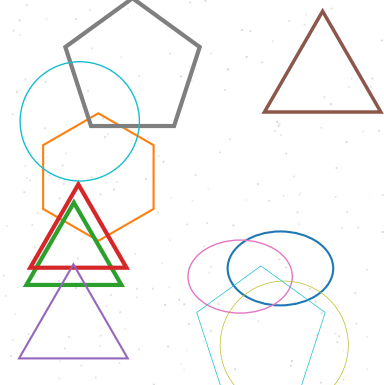[{"shape": "oval", "thickness": 1.5, "radius": 0.69, "center": [0.728, 0.303]}, {"shape": "hexagon", "thickness": 1.5, "radius": 0.83, "center": [0.255, 0.54]}, {"shape": "triangle", "thickness": 3, "radius": 0.71, "center": [0.192, 0.331]}, {"shape": "triangle", "thickness": 3, "radius": 0.72, "center": [0.203, 0.377]}, {"shape": "triangle", "thickness": 1.5, "radius": 0.81, "center": [0.191, 0.151]}, {"shape": "triangle", "thickness": 2.5, "radius": 0.87, "center": [0.838, 0.796]}, {"shape": "oval", "thickness": 1, "radius": 0.68, "center": [0.624, 0.282]}, {"shape": "pentagon", "thickness": 3, "radius": 0.92, "center": [0.344, 0.821]}, {"shape": "circle", "thickness": 0.5, "radius": 0.83, "center": [0.738, 0.104]}, {"shape": "circle", "thickness": 1, "radius": 0.77, "center": [0.207, 0.685]}, {"shape": "pentagon", "thickness": 0.5, "radius": 0.88, "center": [0.678, 0.134]}]